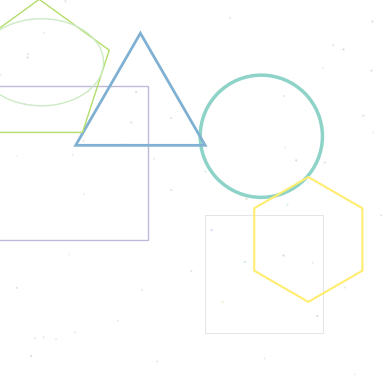[{"shape": "circle", "thickness": 2.5, "radius": 0.79, "center": [0.679, 0.646]}, {"shape": "square", "thickness": 1, "radius": 1.0, "center": [0.185, 0.577]}, {"shape": "triangle", "thickness": 2, "radius": 0.97, "center": [0.365, 0.72]}, {"shape": "pentagon", "thickness": 1, "radius": 0.96, "center": [0.102, 0.811]}, {"shape": "square", "thickness": 0.5, "radius": 0.77, "center": [0.687, 0.288]}, {"shape": "oval", "thickness": 1, "radius": 0.81, "center": [0.107, 0.838]}, {"shape": "hexagon", "thickness": 1.5, "radius": 0.81, "center": [0.801, 0.378]}]